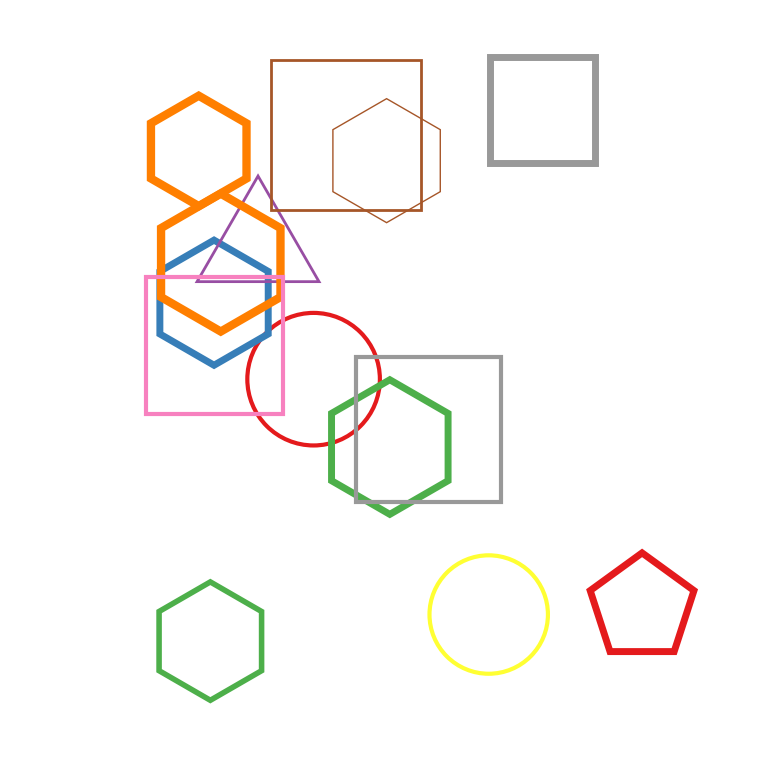[{"shape": "pentagon", "thickness": 2.5, "radius": 0.35, "center": [0.834, 0.211]}, {"shape": "circle", "thickness": 1.5, "radius": 0.43, "center": [0.407, 0.508]}, {"shape": "hexagon", "thickness": 2.5, "radius": 0.41, "center": [0.278, 0.607]}, {"shape": "hexagon", "thickness": 2.5, "radius": 0.44, "center": [0.506, 0.419]}, {"shape": "hexagon", "thickness": 2, "radius": 0.38, "center": [0.273, 0.167]}, {"shape": "triangle", "thickness": 1, "radius": 0.46, "center": [0.335, 0.68]}, {"shape": "hexagon", "thickness": 3, "radius": 0.36, "center": [0.258, 0.804]}, {"shape": "hexagon", "thickness": 3, "radius": 0.45, "center": [0.287, 0.659]}, {"shape": "circle", "thickness": 1.5, "radius": 0.38, "center": [0.635, 0.202]}, {"shape": "square", "thickness": 1, "radius": 0.49, "center": [0.45, 0.824]}, {"shape": "hexagon", "thickness": 0.5, "radius": 0.4, "center": [0.502, 0.791]}, {"shape": "square", "thickness": 1.5, "radius": 0.45, "center": [0.278, 0.551]}, {"shape": "square", "thickness": 2.5, "radius": 0.34, "center": [0.705, 0.857]}, {"shape": "square", "thickness": 1.5, "radius": 0.47, "center": [0.557, 0.442]}]